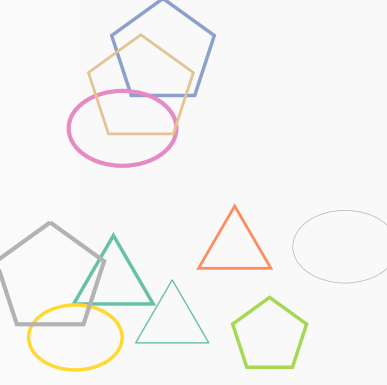[{"shape": "triangle", "thickness": 2.5, "radius": 0.59, "center": [0.293, 0.27]}, {"shape": "triangle", "thickness": 1, "radius": 0.55, "center": [0.444, 0.164]}, {"shape": "triangle", "thickness": 2, "radius": 0.54, "center": [0.606, 0.357]}, {"shape": "pentagon", "thickness": 2.5, "radius": 0.7, "center": [0.421, 0.865]}, {"shape": "oval", "thickness": 3, "radius": 0.7, "center": [0.316, 0.667]}, {"shape": "pentagon", "thickness": 2.5, "radius": 0.5, "center": [0.696, 0.127]}, {"shape": "oval", "thickness": 2.5, "radius": 0.6, "center": [0.194, 0.123]}, {"shape": "pentagon", "thickness": 2, "radius": 0.71, "center": [0.364, 0.767]}, {"shape": "pentagon", "thickness": 3, "radius": 0.73, "center": [0.129, 0.276]}, {"shape": "oval", "thickness": 0.5, "radius": 0.67, "center": [0.89, 0.359]}]